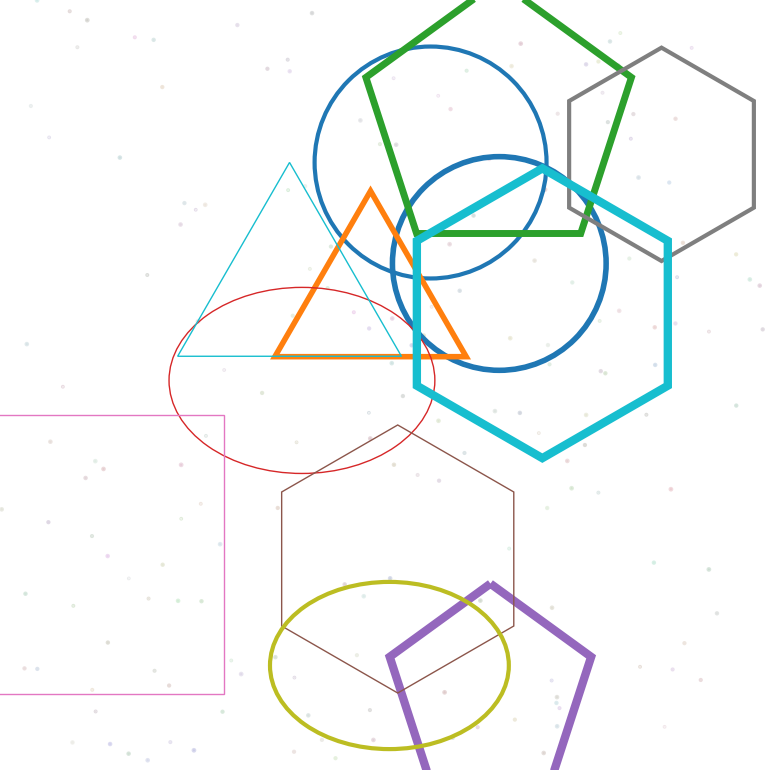[{"shape": "circle", "thickness": 1.5, "radius": 0.75, "center": [0.559, 0.789]}, {"shape": "circle", "thickness": 2, "radius": 0.69, "center": [0.648, 0.658]}, {"shape": "triangle", "thickness": 2, "radius": 0.72, "center": [0.481, 0.609]}, {"shape": "pentagon", "thickness": 2.5, "radius": 0.91, "center": [0.648, 0.843]}, {"shape": "oval", "thickness": 0.5, "radius": 0.86, "center": [0.392, 0.506]}, {"shape": "pentagon", "thickness": 3, "radius": 0.69, "center": [0.637, 0.104]}, {"shape": "hexagon", "thickness": 0.5, "radius": 0.87, "center": [0.517, 0.274]}, {"shape": "square", "thickness": 0.5, "radius": 0.91, "center": [0.11, 0.28]}, {"shape": "hexagon", "thickness": 1.5, "radius": 0.69, "center": [0.859, 0.8]}, {"shape": "oval", "thickness": 1.5, "radius": 0.78, "center": [0.506, 0.136]}, {"shape": "triangle", "thickness": 0.5, "radius": 0.84, "center": [0.376, 0.621]}, {"shape": "hexagon", "thickness": 3, "radius": 0.94, "center": [0.704, 0.593]}]